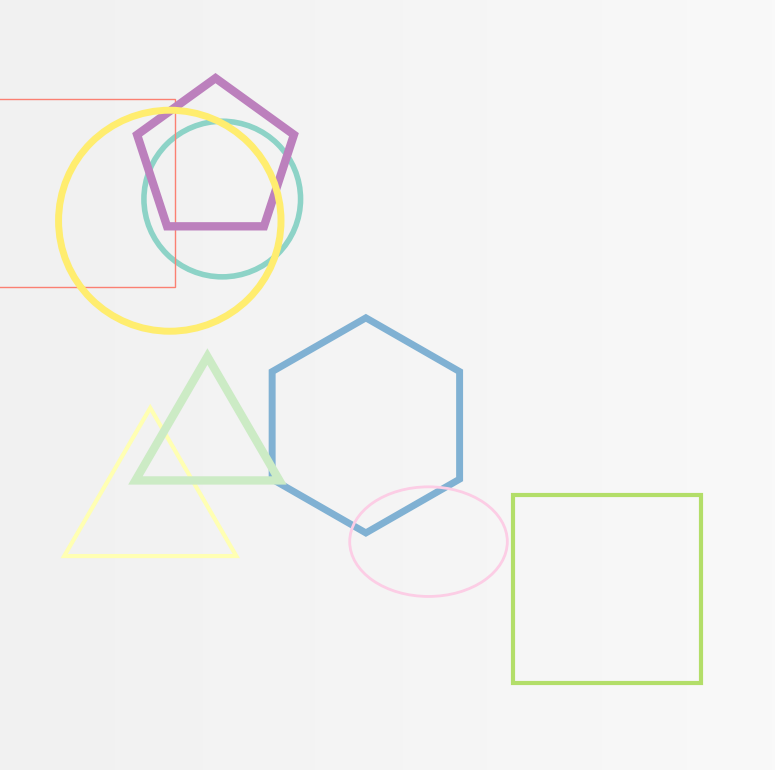[{"shape": "circle", "thickness": 2, "radius": 0.51, "center": [0.287, 0.742]}, {"shape": "triangle", "thickness": 1.5, "radius": 0.64, "center": [0.194, 0.342]}, {"shape": "square", "thickness": 0.5, "radius": 0.61, "center": [0.103, 0.75]}, {"shape": "hexagon", "thickness": 2.5, "radius": 0.7, "center": [0.472, 0.448]}, {"shape": "square", "thickness": 1.5, "radius": 0.61, "center": [0.783, 0.235]}, {"shape": "oval", "thickness": 1, "radius": 0.51, "center": [0.553, 0.297]}, {"shape": "pentagon", "thickness": 3, "radius": 0.53, "center": [0.278, 0.792]}, {"shape": "triangle", "thickness": 3, "radius": 0.54, "center": [0.268, 0.43]}, {"shape": "circle", "thickness": 2.5, "radius": 0.72, "center": [0.219, 0.713]}]